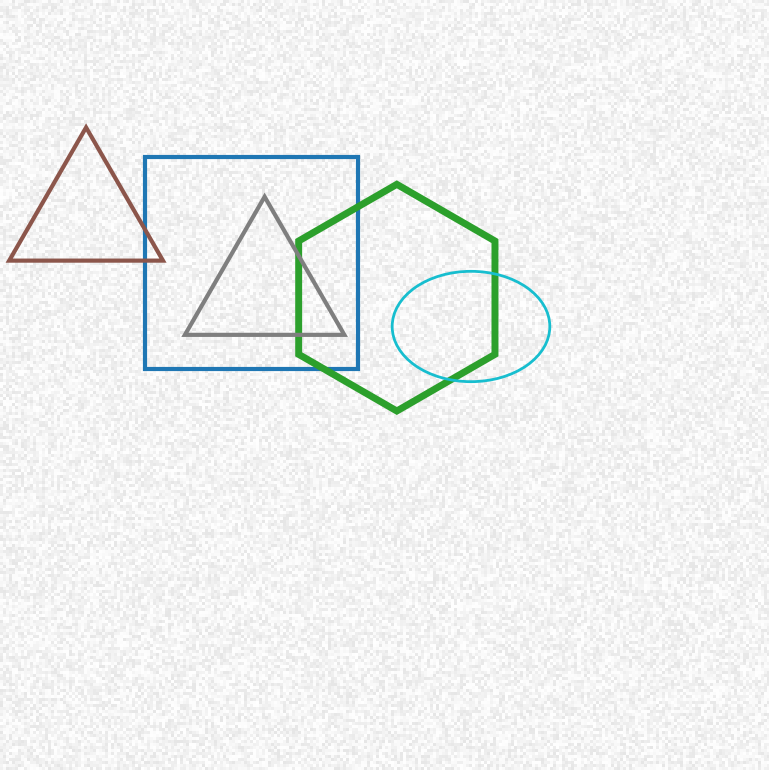[{"shape": "square", "thickness": 1.5, "radius": 0.69, "center": [0.327, 0.659]}, {"shape": "hexagon", "thickness": 2.5, "radius": 0.74, "center": [0.515, 0.613]}, {"shape": "triangle", "thickness": 1.5, "radius": 0.58, "center": [0.112, 0.719]}, {"shape": "triangle", "thickness": 1.5, "radius": 0.6, "center": [0.344, 0.625]}, {"shape": "oval", "thickness": 1, "radius": 0.51, "center": [0.612, 0.576]}]